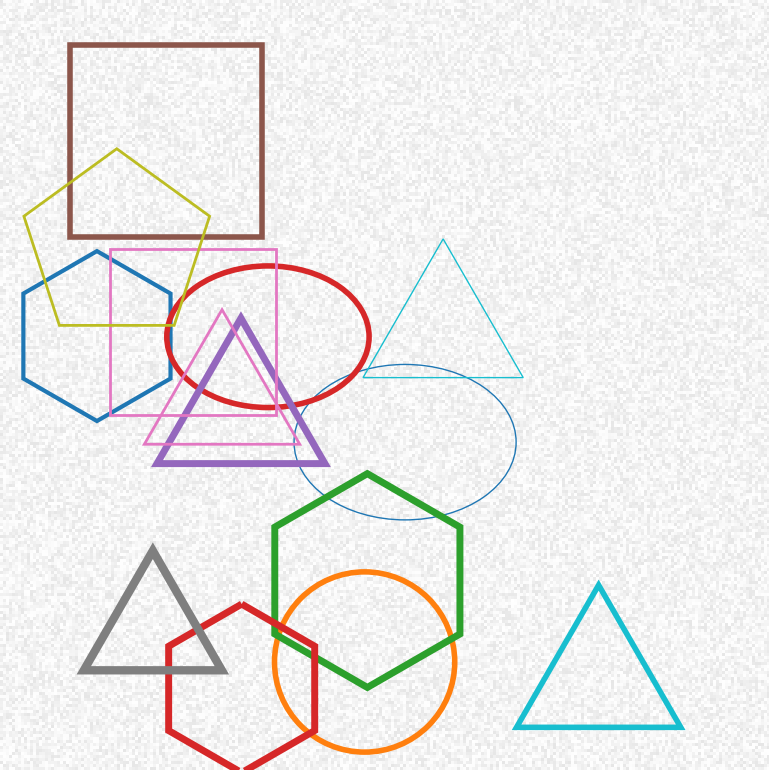[{"shape": "oval", "thickness": 0.5, "radius": 0.72, "center": [0.526, 0.426]}, {"shape": "hexagon", "thickness": 1.5, "radius": 0.55, "center": [0.126, 0.564]}, {"shape": "circle", "thickness": 2, "radius": 0.59, "center": [0.474, 0.14]}, {"shape": "hexagon", "thickness": 2.5, "radius": 0.69, "center": [0.477, 0.246]}, {"shape": "hexagon", "thickness": 2.5, "radius": 0.55, "center": [0.314, 0.106]}, {"shape": "oval", "thickness": 2, "radius": 0.66, "center": [0.348, 0.563]}, {"shape": "triangle", "thickness": 2.5, "radius": 0.63, "center": [0.313, 0.461]}, {"shape": "square", "thickness": 2, "radius": 0.62, "center": [0.215, 0.817]}, {"shape": "square", "thickness": 1, "radius": 0.54, "center": [0.25, 0.569]}, {"shape": "triangle", "thickness": 1, "radius": 0.58, "center": [0.288, 0.481]}, {"shape": "triangle", "thickness": 3, "radius": 0.52, "center": [0.198, 0.181]}, {"shape": "pentagon", "thickness": 1, "radius": 0.63, "center": [0.152, 0.68]}, {"shape": "triangle", "thickness": 2, "radius": 0.62, "center": [0.777, 0.117]}, {"shape": "triangle", "thickness": 0.5, "radius": 0.6, "center": [0.575, 0.57]}]